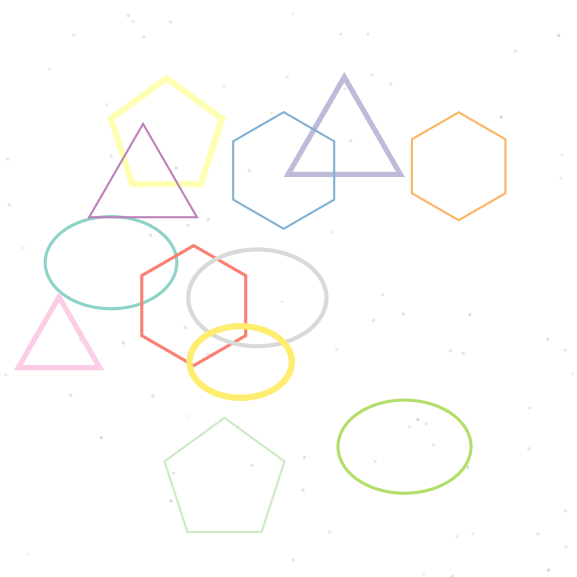[{"shape": "oval", "thickness": 1.5, "radius": 0.57, "center": [0.192, 0.544]}, {"shape": "pentagon", "thickness": 3, "radius": 0.51, "center": [0.288, 0.762]}, {"shape": "triangle", "thickness": 2.5, "radius": 0.56, "center": [0.596, 0.753]}, {"shape": "hexagon", "thickness": 1.5, "radius": 0.52, "center": [0.335, 0.47]}, {"shape": "hexagon", "thickness": 1, "radius": 0.5, "center": [0.491, 0.704]}, {"shape": "hexagon", "thickness": 1, "radius": 0.47, "center": [0.794, 0.711]}, {"shape": "oval", "thickness": 1.5, "radius": 0.58, "center": [0.7, 0.226]}, {"shape": "triangle", "thickness": 2.5, "radius": 0.41, "center": [0.102, 0.403]}, {"shape": "oval", "thickness": 2, "radius": 0.6, "center": [0.446, 0.483]}, {"shape": "triangle", "thickness": 1, "radius": 0.54, "center": [0.248, 0.677]}, {"shape": "pentagon", "thickness": 1, "radius": 0.55, "center": [0.389, 0.166]}, {"shape": "oval", "thickness": 3, "radius": 0.44, "center": [0.417, 0.372]}]